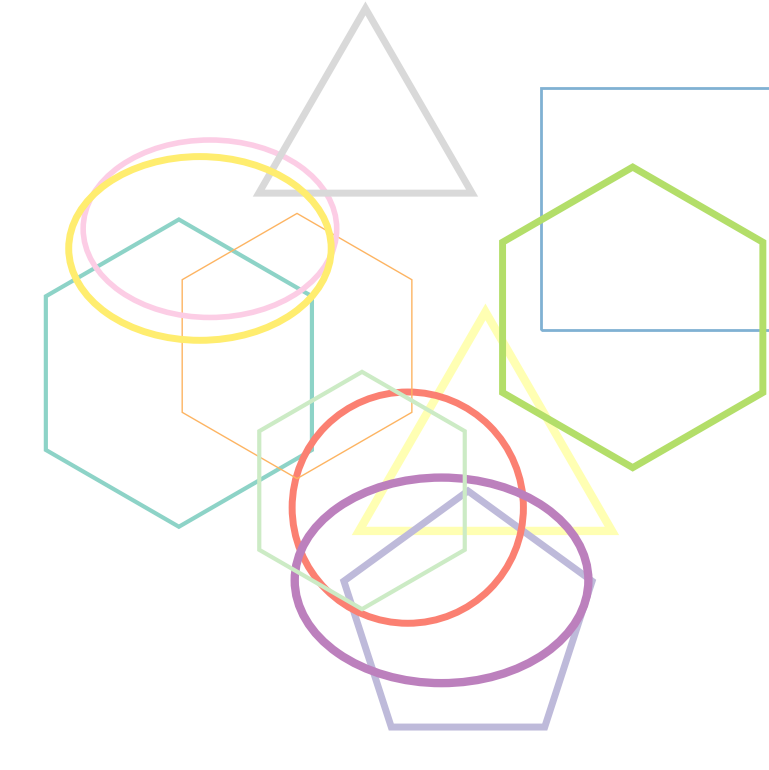[{"shape": "hexagon", "thickness": 1.5, "radius": 1.0, "center": [0.232, 0.515]}, {"shape": "triangle", "thickness": 3, "radius": 0.95, "center": [0.63, 0.405]}, {"shape": "pentagon", "thickness": 2.5, "radius": 0.85, "center": [0.608, 0.193]}, {"shape": "circle", "thickness": 2.5, "radius": 0.75, "center": [0.53, 0.341]}, {"shape": "square", "thickness": 1, "radius": 0.78, "center": [0.859, 0.729]}, {"shape": "hexagon", "thickness": 0.5, "radius": 0.86, "center": [0.386, 0.551]}, {"shape": "hexagon", "thickness": 2.5, "radius": 0.98, "center": [0.822, 0.588]}, {"shape": "oval", "thickness": 2, "radius": 0.82, "center": [0.273, 0.703]}, {"shape": "triangle", "thickness": 2.5, "radius": 0.8, "center": [0.475, 0.829]}, {"shape": "oval", "thickness": 3, "radius": 0.95, "center": [0.573, 0.246]}, {"shape": "hexagon", "thickness": 1.5, "radius": 0.77, "center": [0.47, 0.363]}, {"shape": "oval", "thickness": 2.5, "radius": 0.85, "center": [0.26, 0.677]}]